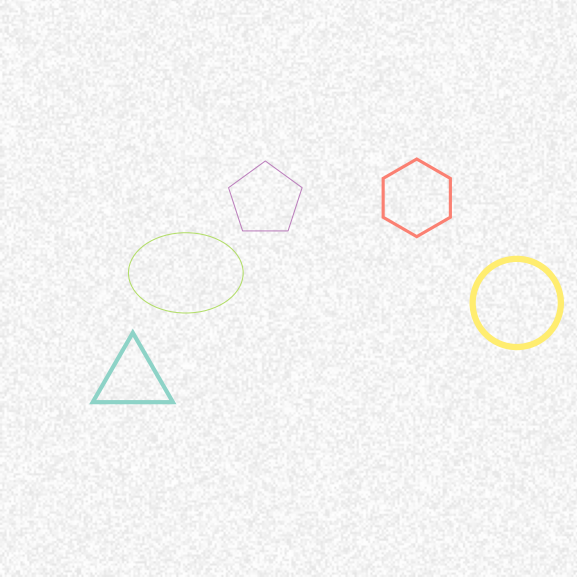[{"shape": "triangle", "thickness": 2, "radius": 0.4, "center": [0.23, 0.343]}, {"shape": "hexagon", "thickness": 1.5, "radius": 0.34, "center": [0.722, 0.657]}, {"shape": "oval", "thickness": 0.5, "radius": 0.5, "center": [0.322, 0.527]}, {"shape": "pentagon", "thickness": 0.5, "radius": 0.33, "center": [0.459, 0.653]}, {"shape": "circle", "thickness": 3, "radius": 0.38, "center": [0.895, 0.475]}]